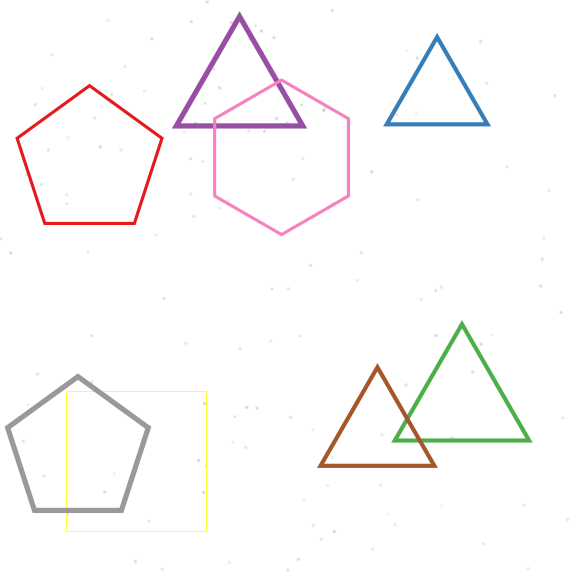[{"shape": "pentagon", "thickness": 1.5, "radius": 0.66, "center": [0.155, 0.719]}, {"shape": "triangle", "thickness": 2, "radius": 0.5, "center": [0.757, 0.834]}, {"shape": "triangle", "thickness": 2, "radius": 0.67, "center": [0.8, 0.303]}, {"shape": "triangle", "thickness": 2.5, "radius": 0.63, "center": [0.415, 0.844]}, {"shape": "square", "thickness": 0.5, "radius": 0.6, "center": [0.236, 0.201]}, {"shape": "triangle", "thickness": 2, "radius": 0.57, "center": [0.654, 0.249]}, {"shape": "hexagon", "thickness": 1.5, "radius": 0.67, "center": [0.488, 0.727]}, {"shape": "pentagon", "thickness": 2.5, "radius": 0.64, "center": [0.135, 0.219]}]